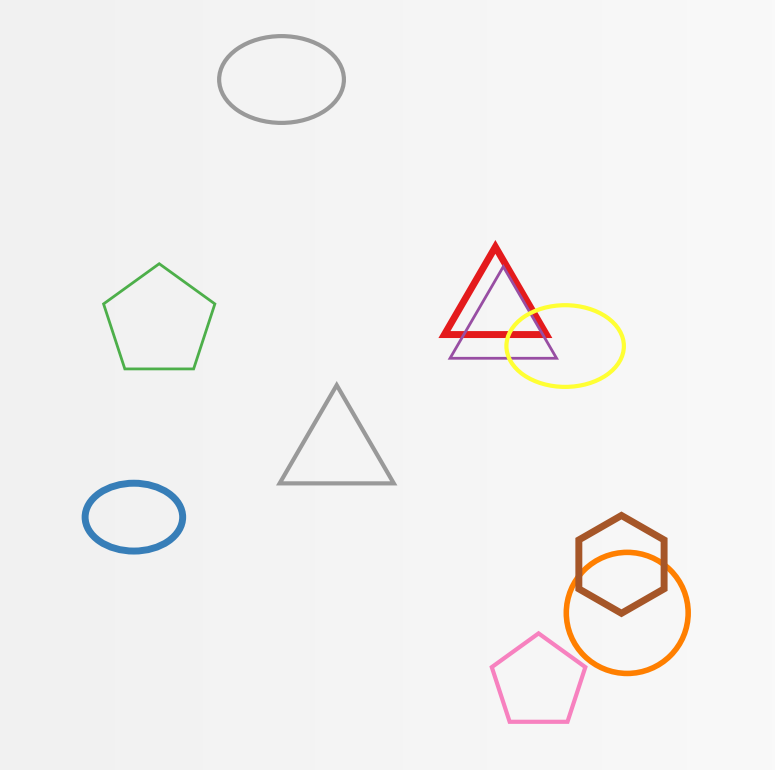[{"shape": "triangle", "thickness": 2.5, "radius": 0.38, "center": [0.639, 0.603]}, {"shape": "oval", "thickness": 2.5, "radius": 0.31, "center": [0.173, 0.328]}, {"shape": "pentagon", "thickness": 1, "radius": 0.38, "center": [0.205, 0.582]}, {"shape": "triangle", "thickness": 1, "radius": 0.4, "center": [0.649, 0.574]}, {"shape": "circle", "thickness": 2, "radius": 0.39, "center": [0.809, 0.204]}, {"shape": "oval", "thickness": 1.5, "radius": 0.38, "center": [0.729, 0.551]}, {"shape": "hexagon", "thickness": 2.5, "radius": 0.32, "center": [0.802, 0.267]}, {"shape": "pentagon", "thickness": 1.5, "radius": 0.32, "center": [0.695, 0.114]}, {"shape": "oval", "thickness": 1.5, "radius": 0.4, "center": [0.363, 0.897]}, {"shape": "triangle", "thickness": 1.5, "radius": 0.43, "center": [0.434, 0.415]}]